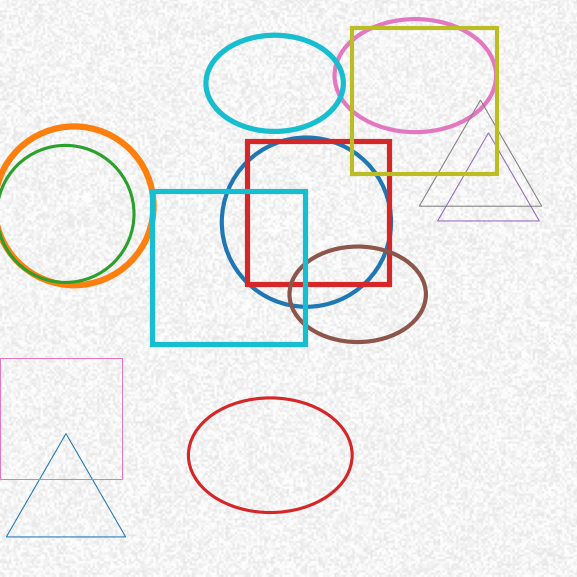[{"shape": "circle", "thickness": 2, "radius": 0.73, "center": [0.531, 0.614]}, {"shape": "triangle", "thickness": 0.5, "radius": 0.6, "center": [0.114, 0.129]}, {"shape": "circle", "thickness": 3, "radius": 0.69, "center": [0.128, 0.643]}, {"shape": "circle", "thickness": 1.5, "radius": 0.59, "center": [0.113, 0.629]}, {"shape": "oval", "thickness": 1.5, "radius": 0.71, "center": [0.468, 0.211]}, {"shape": "square", "thickness": 2.5, "radius": 0.62, "center": [0.551, 0.632]}, {"shape": "triangle", "thickness": 0.5, "radius": 0.51, "center": [0.846, 0.667]}, {"shape": "oval", "thickness": 2, "radius": 0.59, "center": [0.619, 0.49]}, {"shape": "square", "thickness": 0.5, "radius": 0.53, "center": [0.106, 0.274]}, {"shape": "oval", "thickness": 2, "radius": 0.7, "center": [0.719, 0.868]}, {"shape": "triangle", "thickness": 0.5, "radius": 0.61, "center": [0.832, 0.703]}, {"shape": "square", "thickness": 2, "radius": 0.63, "center": [0.735, 0.824]}, {"shape": "square", "thickness": 2.5, "radius": 0.66, "center": [0.396, 0.536]}, {"shape": "oval", "thickness": 2.5, "radius": 0.59, "center": [0.476, 0.855]}]